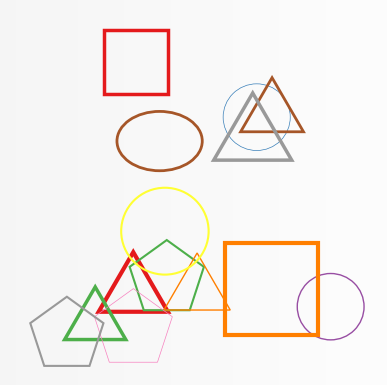[{"shape": "triangle", "thickness": 3, "radius": 0.52, "center": [0.344, 0.242]}, {"shape": "square", "thickness": 2.5, "radius": 0.42, "center": [0.351, 0.839]}, {"shape": "circle", "thickness": 0.5, "radius": 0.43, "center": [0.662, 0.696]}, {"shape": "triangle", "thickness": 2.5, "radius": 0.46, "center": [0.246, 0.164]}, {"shape": "pentagon", "thickness": 1.5, "radius": 0.5, "center": [0.43, 0.276]}, {"shape": "circle", "thickness": 1, "radius": 0.43, "center": [0.853, 0.203]}, {"shape": "square", "thickness": 3, "radius": 0.6, "center": [0.701, 0.25]}, {"shape": "triangle", "thickness": 1, "radius": 0.49, "center": [0.509, 0.244]}, {"shape": "circle", "thickness": 1.5, "radius": 0.56, "center": [0.426, 0.4]}, {"shape": "triangle", "thickness": 2, "radius": 0.47, "center": [0.702, 0.705]}, {"shape": "oval", "thickness": 2, "radius": 0.55, "center": [0.412, 0.634]}, {"shape": "pentagon", "thickness": 0.5, "radius": 0.53, "center": [0.344, 0.145]}, {"shape": "pentagon", "thickness": 1.5, "radius": 0.5, "center": [0.173, 0.13]}, {"shape": "triangle", "thickness": 2.5, "radius": 0.58, "center": [0.652, 0.642]}]